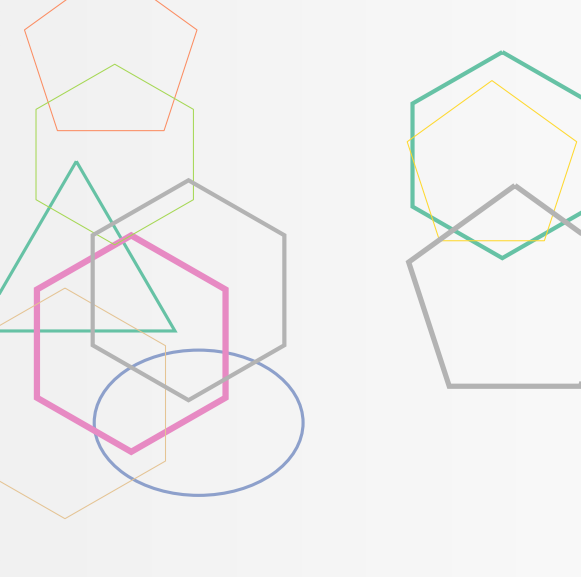[{"shape": "triangle", "thickness": 1.5, "radius": 0.98, "center": [0.131, 0.524]}, {"shape": "hexagon", "thickness": 2, "radius": 0.89, "center": [0.864, 0.731]}, {"shape": "pentagon", "thickness": 0.5, "radius": 0.78, "center": [0.191, 0.899]}, {"shape": "oval", "thickness": 1.5, "radius": 0.9, "center": [0.342, 0.267]}, {"shape": "hexagon", "thickness": 3, "radius": 0.94, "center": [0.226, 0.404]}, {"shape": "hexagon", "thickness": 0.5, "radius": 0.78, "center": [0.197, 0.732]}, {"shape": "pentagon", "thickness": 0.5, "radius": 0.77, "center": [0.846, 0.706]}, {"shape": "hexagon", "thickness": 0.5, "radius": 1.0, "center": [0.112, 0.301]}, {"shape": "hexagon", "thickness": 2, "radius": 0.95, "center": [0.324, 0.497]}, {"shape": "pentagon", "thickness": 2.5, "radius": 0.96, "center": [0.886, 0.486]}]